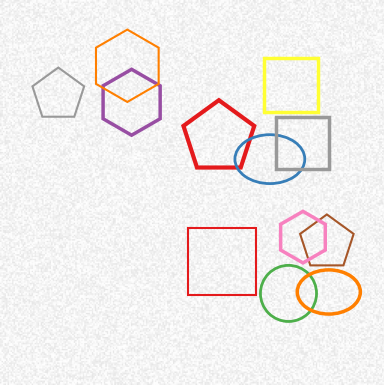[{"shape": "pentagon", "thickness": 3, "radius": 0.48, "center": [0.568, 0.643]}, {"shape": "square", "thickness": 1.5, "radius": 0.44, "center": [0.577, 0.321]}, {"shape": "oval", "thickness": 2, "radius": 0.45, "center": [0.701, 0.587]}, {"shape": "circle", "thickness": 2, "radius": 0.36, "center": [0.749, 0.238]}, {"shape": "hexagon", "thickness": 2.5, "radius": 0.43, "center": [0.342, 0.734]}, {"shape": "oval", "thickness": 2.5, "radius": 0.41, "center": [0.854, 0.242]}, {"shape": "hexagon", "thickness": 1.5, "radius": 0.47, "center": [0.331, 0.829]}, {"shape": "square", "thickness": 2.5, "radius": 0.35, "center": [0.757, 0.78]}, {"shape": "pentagon", "thickness": 1.5, "radius": 0.37, "center": [0.849, 0.37]}, {"shape": "hexagon", "thickness": 2.5, "radius": 0.33, "center": [0.787, 0.384]}, {"shape": "pentagon", "thickness": 1.5, "radius": 0.35, "center": [0.151, 0.754]}, {"shape": "square", "thickness": 2.5, "radius": 0.34, "center": [0.786, 0.628]}]